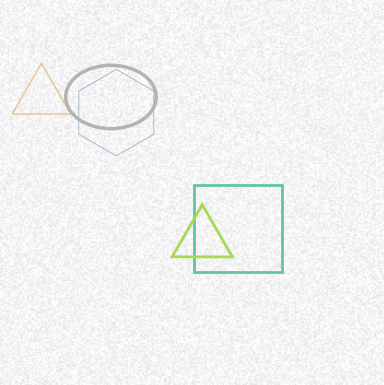[{"shape": "square", "thickness": 2, "radius": 0.57, "center": [0.618, 0.407]}, {"shape": "hexagon", "thickness": 0.5, "radius": 0.56, "center": [0.302, 0.707]}, {"shape": "triangle", "thickness": 2, "radius": 0.45, "center": [0.525, 0.378]}, {"shape": "triangle", "thickness": 1, "radius": 0.44, "center": [0.108, 0.748]}, {"shape": "oval", "thickness": 2.5, "radius": 0.59, "center": [0.288, 0.748]}]